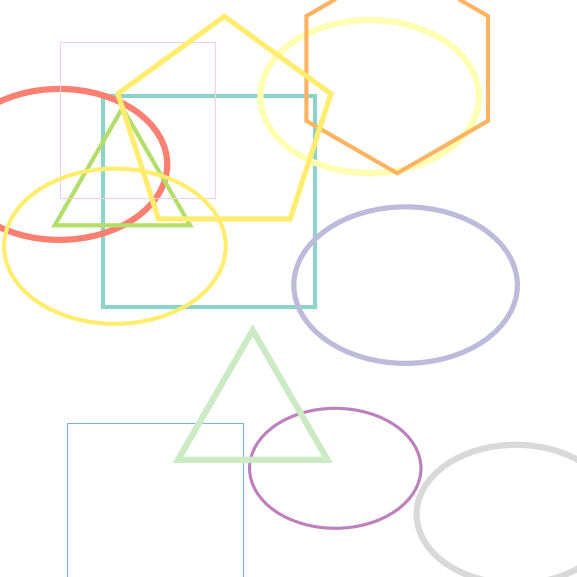[{"shape": "square", "thickness": 2, "radius": 0.92, "center": [0.362, 0.65]}, {"shape": "oval", "thickness": 3, "radius": 0.95, "center": [0.64, 0.832]}, {"shape": "oval", "thickness": 2.5, "radius": 0.97, "center": [0.702, 0.505]}, {"shape": "oval", "thickness": 3, "radius": 0.93, "center": [0.103, 0.714]}, {"shape": "square", "thickness": 0.5, "radius": 0.76, "center": [0.268, 0.114]}, {"shape": "hexagon", "thickness": 2, "radius": 0.91, "center": [0.688, 0.881]}, {"shape": "triangle", "thickness": 2, "radius": 0.68, "center": [0.212, 0.677]}, {"shape": "square", "thickness": 0.5, "radius": 0.67, "center": [0.238, 0.791]}, {"shape": "oval", "thickness": 3, "radius": 0.86, "center": [0.893, 0.109]}, {"shape": "oval", "thickness": 1.5, "radius": 0.74, "center": [0.581, 0.188]}, {"shape": "triangle", "thickness": 3, "radius": 0.75, "center": [0.438, 0.278]}, {"shape": "pentagon", "thickness": 2.5, "radius": 0.97, "center": [0.389, 0.777]}, {"shape": "oval", "thickness": 2, "radius": 0.96, "center": [0.199, 0.573]}]